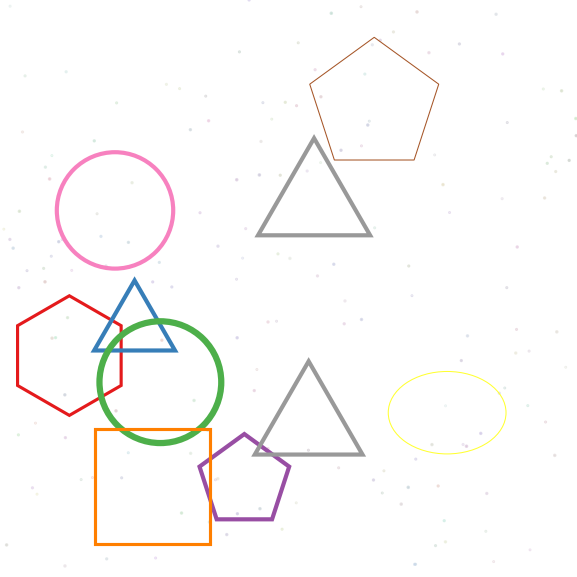[{"shape": "hexagon", "thickness": 1.5, "radius": 0.52, "center": [0.12, 0.383]}, {"shape": "triangle", "thickness": 2, "radius": 0.4, "center": [0.233, 0.433]}, {"shape": "circle", "thickness": 3, "radius": 0.53, "center": [0.278, 0.337]}, {"shape": "pentagon", "thickness": 2, "radius": 0.41, "center": [0.423, 0.166]}, {"shape": "square", "thickness": 1.5, "radius": 0.5, "center": [0.264, 0.156]}, {"shape": "oval", "thickness": 0.5, "radius": 0.51, "center": [0.774, 0.285]}, {"shape": "pentagon", "thickness": 0.5, "radius": 0.59, "center": [0.648, 0.817]}, {"shape": "circle", "thickness": 2, "radius": 0.5, "center": [0.199, 0.635]}, {"shape": "triangle", "thickness": 2, "radius": 0.54, "center": [0.534, 0.266]}, {"shape": "triangle", "thickness": 2, "radius": 0.56, "center": [0.544, 0.648]}]